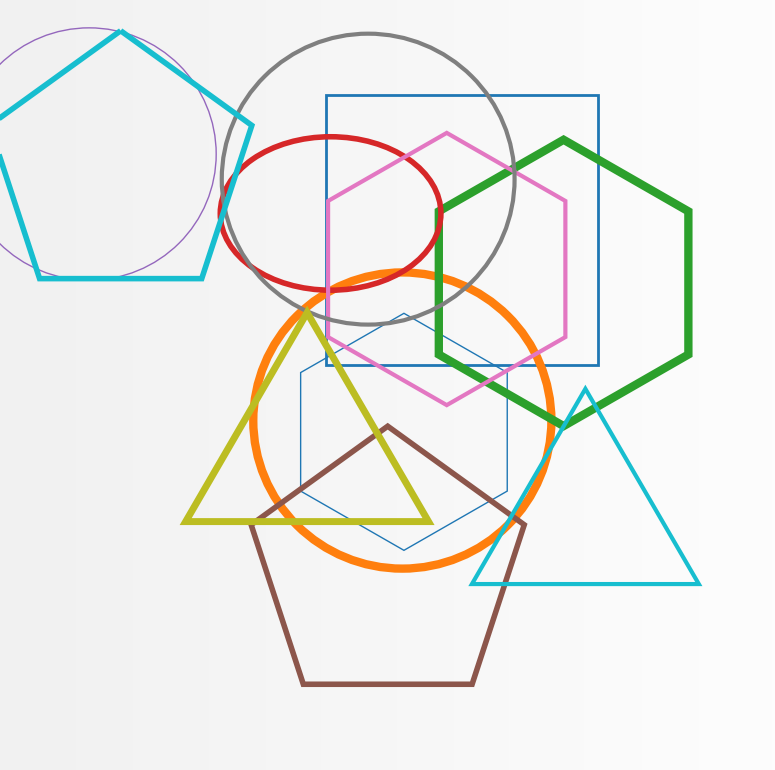[{"shape": "hexagon", "thickness": 0.5, "radius": 0.77, "center": [0.521, 0.439]}, {"shape": "square", "thickness": 1, "radius": 0.88, "center": [0.596, 0.701]}, {"shape": "circle", "thickness": 3, "radius": 0.96, "center": [0.519, 0.454]}, {"shape": "hexagon", "thickness": 3, "radius": 0.93, "center": [0.727, 0.633]}, {"shape": "oval", "thickness": 2, "radius": 0.71, "center": [0.427, 0.723]}, {"shape": "circle", "thickness": 0.5, "radius": 0.82, "center": [0.115, 0.8]}, {"shape": "pentagon", "thickness": 2, "radius": 0.93, "center": [0.5, 0.261]}, {"shape": "hexagon", "thickness": 1.5, "radius": 0.88, "center": [0.576, 0.651]}, {"shape": "circle", "thickness": 1.5, "radius": 0.94, "center": [0.475, 0.767]}, {"shape": "triangle", "thickness": 2.5, "radius": 0.9, "center": [0.396, 0.413]}, {"shape": "pentagon", "thickness": 2, "radius": 0.89, "center": [0.156, 0.782]}, {"shape": "triangle", "thickness": 1.5, "radius": 0.85, "center": [0.755, 0.326]}]